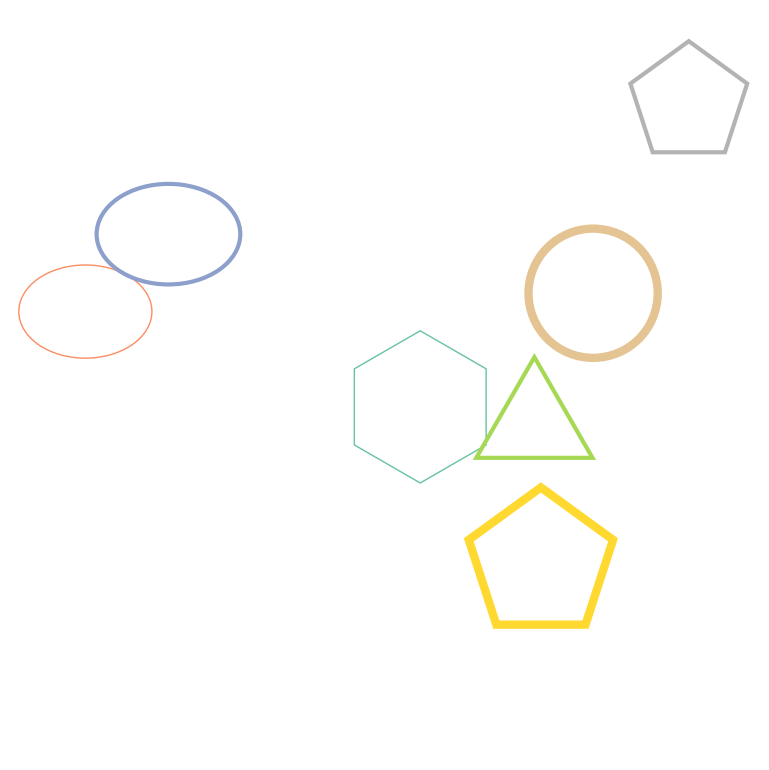[{"shape": "hexagon", "thickness": 0.5, "radius": 0.49, "center": [0.546, 0.472]}, {"shape": "oval", "thickness": 0.5, "radius": 0.43, "center": [0.111, 0.595]}, {"shape": "oval", "thickness": 1.5, "radius": 0.47, "center": [0.219, 0.696]}, {"shape": "triangle", "thickness": 1.5, "radius": 0.44, "center": [0.694, 0.449]}, {"shape": "pentagon", "thickness": 3, "radius": 0.49, "center": [0.702, 0.268]}, {"shape": "circle", "thickness": 3, "radius": 0.42, "center": [0.77, 0.619]}, {"shape": "pentagon", "thickness": 1.5, "radius": 0.4, "center": [0.895, 0.867]}]